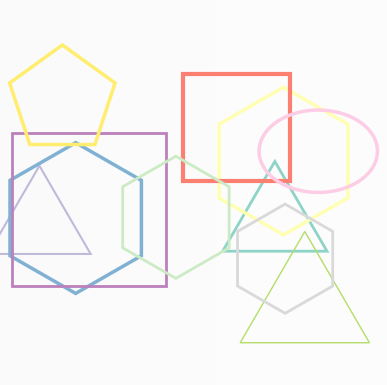[{"shape": "triangle", "thickness": 2, "radius": 0.78, "center": [0.709, 0.425]}, {"shape": "hexagon", "thickness": 2.5, "radius": 0.96, "center": [0.732, 0.582]}, {"shape": "triangle", "thickness": 1.5, "radius": 0.76, "center": [0.102, 0.417]}, {"shape": "square", "thickness": 3, "radius": 0.69, "center": [0.61, 0.67]}, {"shape": "hexagon", "thickness": 2.5, "radius": 0.98, "center": [0.195, 0.434]}, {"shape": "triangle", "thickness": 1, "radius": 0.96, "center": [0.787, 0.206]}, {"shape": "oval", "thickness": 2.5, "radius": 0.76, "center": [0.821, 0.607]}, {"shape": "hexagon", "thickness": 2, "radius": 0.71, "center": [0.736, 0.328]}, {"shape": "square", "thickness": 2, "radius": 0.99, "center": [0.23, 0.456]}, {"shape": "hexagon", "thickness": 2, "radius": 0.79, "center": [0.454, 0.436]}, {"shape": "pentagon", "thickness": 2.5, "radius": 0.71, "center": [0.161, 0.74]}]